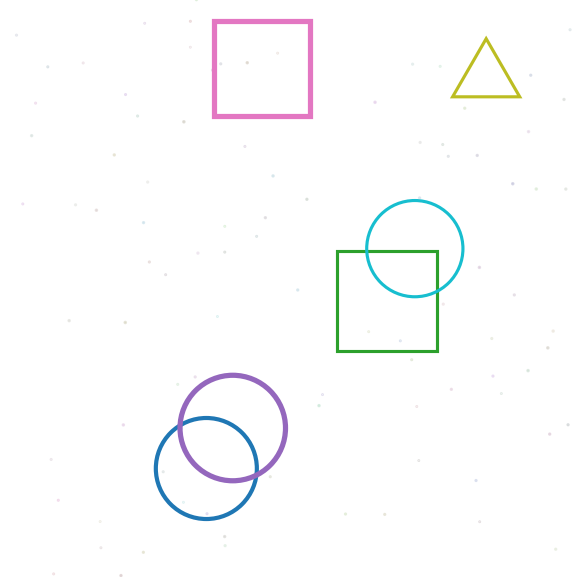[{"shape": "circle", "thickness": 2, "radius": 0.44, "center": [0.357, 0.188]}, {"shape": "square", "thickness": 1.5, "radius": 0.43, "center": [0.67, 0.478]}, {"shape": "circle", "thickness": 2.5, "radius": 0.46, "center": [0.403, 0.258]}, {"shape": "square", "thickness": 2.5, "radius": 0.41, "center": [0.454, 0.881]}, {"shape": "triangle", "thickness": 1.5, "radius": 0.34, "center": [0.842, 0.865]}, {"shape": "circle", "thickness": 1.5, "radius": 0.42, "center": [0.718, 0.569]}]